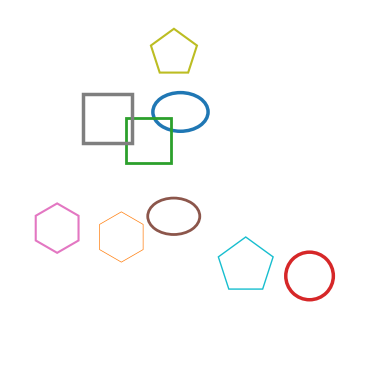[{"shape": "oval", "thickness": 2.5, "radius": 0.36, "center": [0.469, 0.709]}, {"shape": "hexagon", "thickness": 0.5, "radius": 0.33, "center": [0.315, 0.384]}, {"shape": "square", "thickness": 2, "radius": 0.29, "center": [0.386, 0.634]}, {"shape": "circle", "thickness": 2.5, "radius": 0.31, "center": [0.804, 0.283]}, {"shape": "oval", "thickness": 2, "radius": 0.34, "center": [0.451, 0.438]}, {"shape": "hexagon", "thickness": 1.5, "radius": 0.32, "center": [0.148, 0.407]}, {"shape": "square", "thickness": 2.5, "radius": 0.32, "center": [0.279, 0.691]}, {"shape": "pentagon", "thickness": 1.5, "radius": 0.31, "center": [0.452, 0.862]}, {"shape": "pentagon", "thickness": 1, "radius": 0.37, "center": [0.638, 0.31]}]